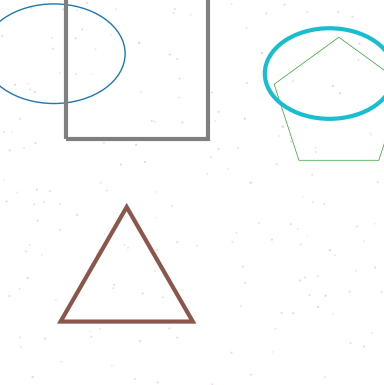[{"shape": "oval", "thickness": 1, "radius": 0.92, "center": [0.14, 0.86]}, {"shape": "pentagon", "thickness": 0.5, "radius": 0.88, "center": [0.88, 0.727]}, {"shape": "triangle", "thickness": 3, "radius": 0.99, "center": [0.329, 0.264]}, {"shape": "square", "thickness": 3, "radius": 0.92, "center": [0.355, 0.822]}, {"shape": "oval", "thickness": 3, "radius": 0.84, "center": [0.856, 0.809]}]